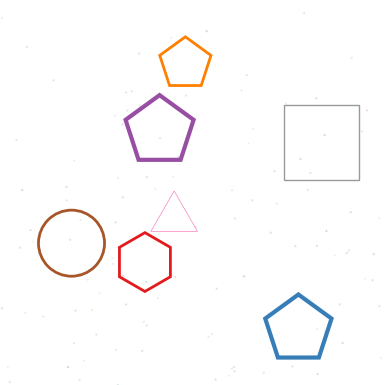[{"shape": "hexagon", "thickness": 2, "radius": 0.38, "center": [0.376, 0.319]}, {"shape": "pentagon", "thickness": 3, "radius": 0.45, "center": [0.775, 0.145]}, {"shape": "pentagon", "thickness": 3, "radius": 0.46, "center": [0.415, 0.66]}, {"shape": "pentagon", "thickness": 2, "radius": 0.35, "center": [0.481, 0.834]}, {"shape": "circle", "thickness": 2, "radius": 0.43, "center": [0.186, 0.368]}, {"shape": "triangle", "thickness": 0.5, "radius": 0.35, "center": [0.452, 0.434]}, {"shape": "square", "thickness": 1, "radius": 0.49, "center": [0.836, 0.631]}]